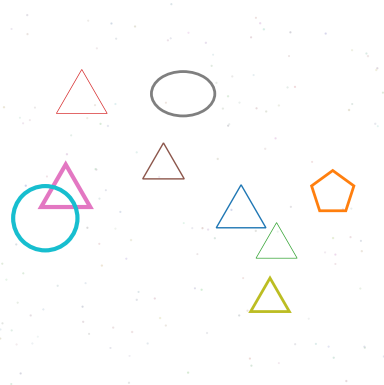[{"shape": "triangle", "thickness": 1, "radius": 0.37, "center": [0.626, 0.446]}, {"shape": "pentagon", "thickness": 2, "radius": 0.29, "center": [0.864, 0.499]}, {"shape": "triangle", "thickness": 0.5, "radius": 0.31, "center": [0.718, 0.36]}, {"shape": "triangle", "thickness": 0.5, "radius": 0.38, "center": [0.212, 0.743]}, {"shape": "triangle", "thickness": 1, "radius": 0.31, "center": [0.425, 0.566]}, {"shape": "triangle", "thickness": 3, "radius": 0.37, "center": [0.171, 0.499]}, {"shape": "oval", "thickness": 2, "radius": 0.41, "center": [0.476, 0.756]}, {"shape": "triangle", "thickness": 2, "radius": 0.29, "center": [0.701, 0.22]}, {"shape": "circle", "thickness": 3, "radius": 0.42, "center": [0.118, 0.433]}]